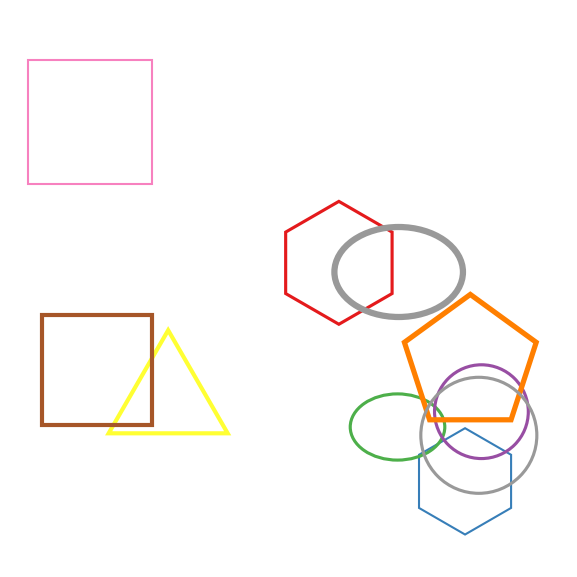[{"shape": "hexagon", "thickness": 1.5, "radius": 0.53, "center": [0.587, 0.544]}, {"shape": "hexagon", "thickness": 1, "radius": 0.46, "center": [0.805, 0.166]}, {"shape": "oval", "thickness": 1.5, "radius": 0.41, "center": [0.688, 0.26]}, {"shape": "circle", "thickness": 1.5, "radius": 0.41, "center": [0.834, 0.286]}, {"shape": "pentagon", "thickness": 2.5, "radius": 0.6, "center": [0.814, 0.369]}, {"shape": "triangle", "thickness": 2, "radius": 0.59, "center": [0.291, 0.308]}, {"shape": "square", "thickness": 2, "radius": 0.47, "center": [0.168, 0.358]}, {"shape": "square", "thickness": 1, "radius": 0.53, "center": [0.156, 0.788]}, {"shape": "circle", "thickness": 1.5, "radius": 0.5, "center": [0.829, 0.245]}, {"shape": "oval", "thickness": 3, "radius": 0.56, "center": [0.69, 0.528]}]